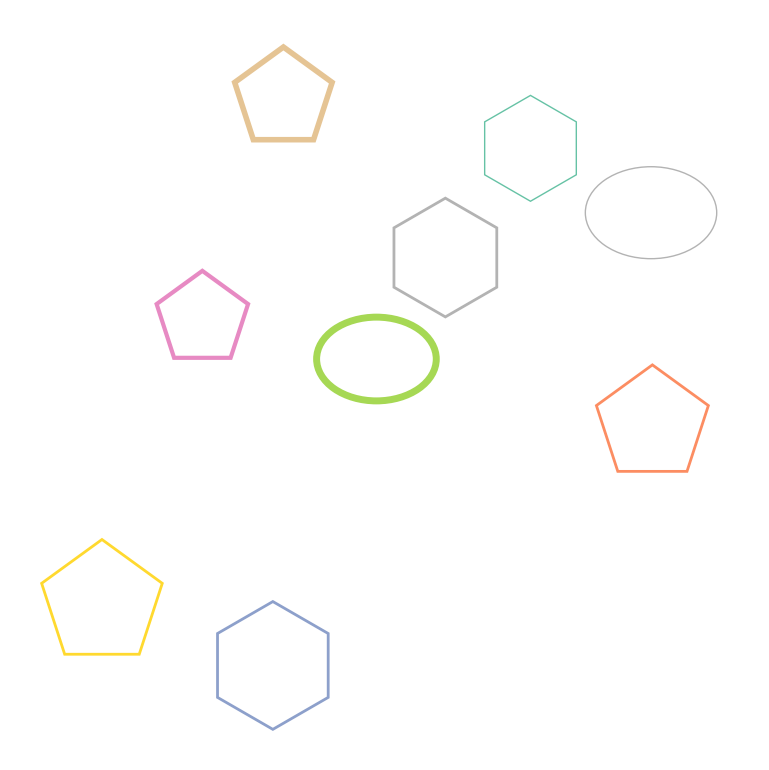[{"shape": "hexagon", "thickness": 0.5, "radius": 0.34, "center": [0.689, 0.807]}, {"shape": "pentagon", "thickness": 1, "radius": 0.38, "center": [0.847, 0.45]}, {"shape": "hexagon", "thickness": 1, "radius": 0.41, "center": [0.354, 0.136]}, {"shape": "pentagon", "thickness": 1.5, "radius": 0.31, "center": [0.263, 0.586]}, {"shape": "oval", "thickness": 2.5, "radius": 0.39, "center": [0.489, 0.534]}, {"shape": "pentagon", "thickness": 1, "radius": 0.41, "center": [0.132, 0.217]}, {"shape": "pentagon", "thickness": 2, "radius": 0.33, "center": [0.368, 0.872]}, {"shape": "oval", "thickness": 0.5, "radius": 0.43, "center": [0.845, 0.724]}, {"shape": "hexagon", "thickness": 1, "radius": 0.39, "center": [0.578, 0.666]}]